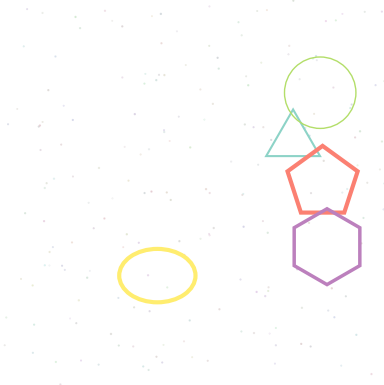[{"shape": "triangle", "thickness": 1.5, "radius": 0.4, "center": [0.761, 0.635]}, {"shape": "pentagon", "thickness": 3, "radius": 0.48, "center": [0.838, 0.525]}, {"shape": "circle", "thickness": 1, "radius": 0.46, "center": [0.832, 0.759]}, {"shape": "hexagon", "thickness": 2.5, "radius": 0.49, "center": [0.849, 0.359]}, {"shape": "oval", "thickness": 3, "radius": 0.5, "center": [0.409, 0.284]}]